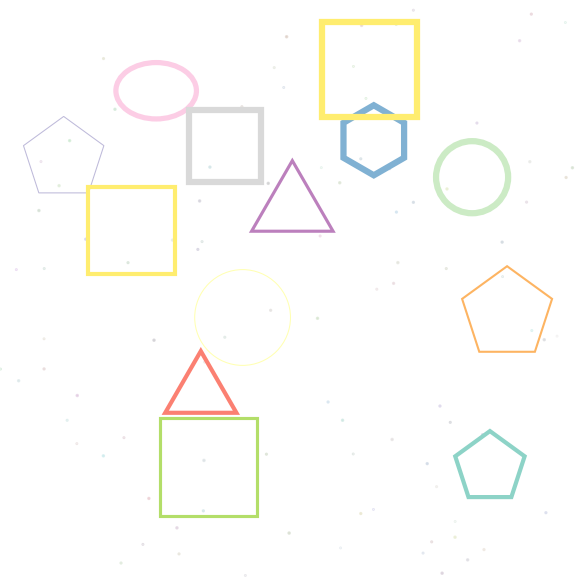[{"shape": "pentagon", "thickness": 2, "radius": 0.32, "center": [0.848, 0.189]}, {"shape": "circle", "thickness": 0.5, "radius": 0.41, "center": [0.42, 0.449]}, {"shape": "pentagon", "thickness": 0.5, "radius": 0.37, "center": [0.11, 0.724]}, {"shape": "triangle", "thickness": 2, "radius": 0.36, "center": [0.348, 0.32]}, {"shape": "hexagon", "thickness": 3, "radius": 0.3, "center": [0.647, 0.756]}, {"shape": "pentagon", "thickness": 1, "radius": 0.41, "center": [0.878, 0.456]}, {"shape": "square", "thickness": 1.5, "radius": 0.42, "center": [0.361, 0.191]}, {"shape": "oval", "thickness": 2.5, "radius": 0.35, "center": [0.27, 0.842]}, {"shape": "square", "thickness": 3, "radius": 0.31, "center": [0.39, 0.747]}, {"shape": "triangle", "thickness": 1.5, "radius": 0.41, "center": [0.506, 0.639]}, {"shape": "circle", "thickness": 3, "radius": 0.31, "center": [0.817, 0.692]}, {"shape": "square", "thickness": 3, "radius": 0.41, "center": [0.639, 0.878]}, {"shape": "square", "thickness": 2, "radius": 0.38, "center": [0.228, 0.6]}]